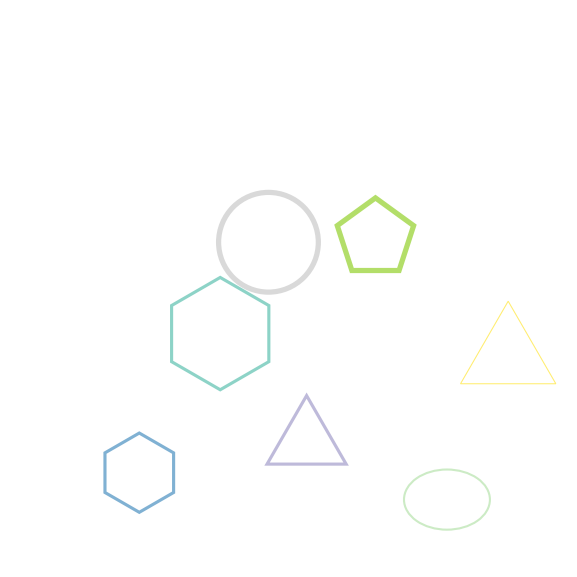[{"shape": "hexagon", "thickness": 1.5, "radius": 0.49, "center": [0.381, 0.421]}, {"shape": "triangle", "thickness": 1.5, "radius": 0.4, "center": [0.531, 0.235]}, {"shape": "hexagon", "thickness": 1.5, "radius": 0.34, "center": [0.241, 0.181]}, {"shape": "pentagon", "thickness": 2.5, "radius": 0.35, "center": [0.65, 0.587]}, {"shape": "circle", "thickness": 2.5, "radius": 0.43, "center": [0.465, 0.58]}, {"shape": "oval", "thickness": 1, "radius": 0.37, "center": [0.774, 0.134]}, {"shape": "triangle", "thickness": 0.5, "radius": 0.48, "center": [0.88, 0.382]}]